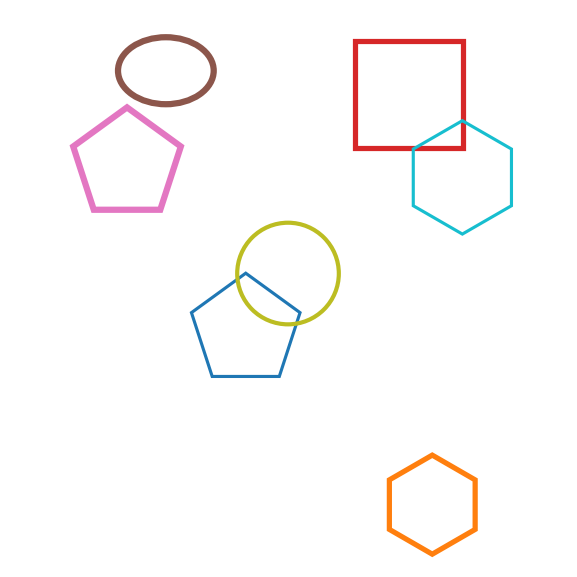[{"shape": "pentagon", "thickness": 1.5, "radius": 0.49, "center": [0.426, 0.427]}, {"shape": "hexagon", "thickness": 2.5, "radius": 0.43, "center": [0.749, 0.125]}, {"shape": "square", "thickness": 2.5, "radius": 0.47, "center": [0.708, 0.835]}, {"shape": "oval", "thickness": 3, "radius": 0.41, "center": [0.287, 0.877]}, {"shape": "pentagon", "thickness": 3, "radius": 0.49, "center": [0.22, 0.715]}, {"shape": "circle", "thickness": 2, "radius": 0.44, "center": [0.499, 0.525]}, {"shape": "hexagon", "thickness": 1.5, "radius": 0.49, "center": [0.801, 0.692]}]